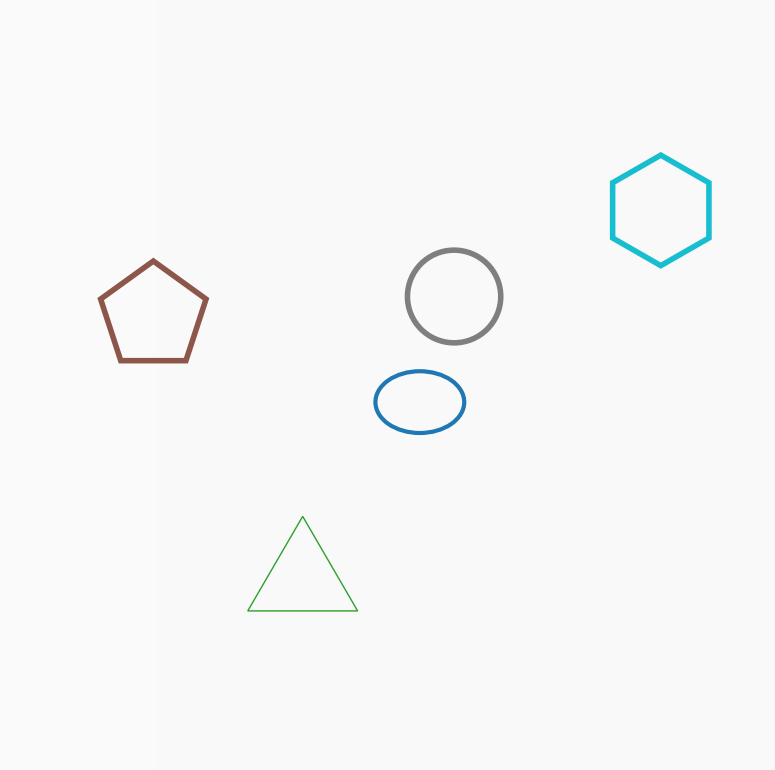[{"shape": "oval", "thickness": 1.5, "radius": 0.29, "center": [0.542, 0.478]}, {"shape": "triangle", "thickness": 0.5, "radius": 0.41, "center": [0.391, 0.248]}, {"shape": "pentagon", "thickness": 2, "radius": 0.36, "center": [0.198, 0.589]}, {"shape": "circle", "thickness": 2, "radius": 0.3, "center": [0.586, 0.615]}, {"shape": "hexagon", "thickness": 2, "radius": 0.36, "center": [0.853, 0.727]}]